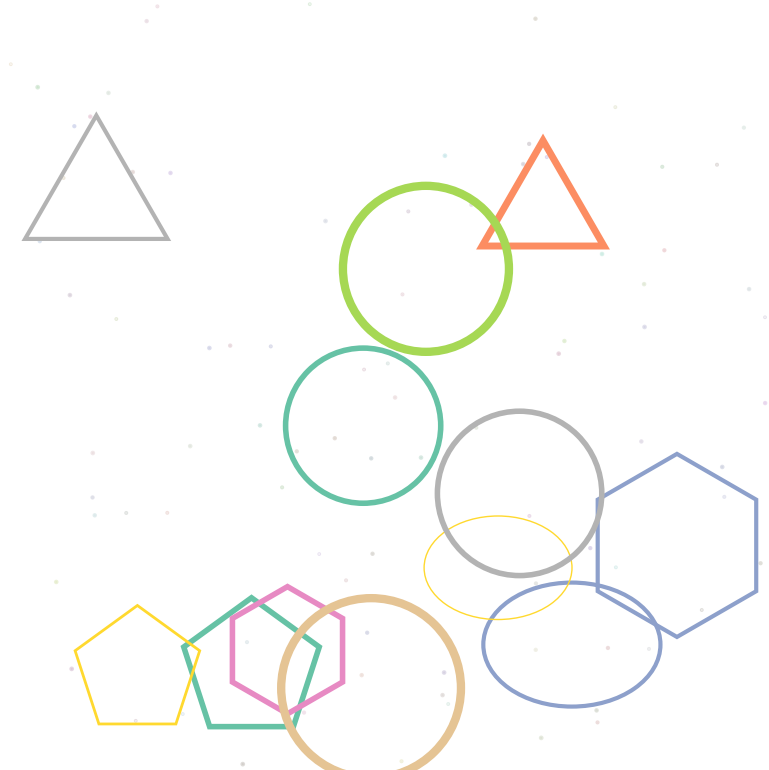[{"shape": "pentagon", "thickness": 2, "radius": 0.46, "center": [0.327, 0.131]}, {"shape": "circle", "thickness": 2, "radius": 0.5, "center": [0.472, 0.447]}, {"shape": "triangle", "thickness": 2.5, "radius": 0.46, "center": [0.705, 0.726]}, {"shape": "hexagon", "thickness": 1.5, "radius": 0.59, "center": [0.879, 0.292]}, {"shape": "oval", "thickness": 1.5, "radius": 0.58, "center": [0.743, 0.163]}, {"shape": "hexagon", "thickness": 2, "radius": 0.41, "center": [0.373, 0.156]}, {"shape": "circle", "thickness": 3, "radius": 0.54, "center": [0.553, 0.651]}, {"shape": "oval", "thickness": 0.5, "radius": 0.48, "center": [0.647, 0.263]}, {"shape": "pentagon", "thickness": 1, "radius": 0.43, "center": [0.178, 0.129]}, {"shape": "circle", "thickness": 3, "radius": 0.58, "center": [0.482, 0.106]}, {"shape": "triangle", "thickness": 1.5, "radius": 0.53, "center": [0.125, 0.743]}, {"shape": "circle", "thickness": 2, "radius": 0.53, "center": [0.675, 0.359]}]